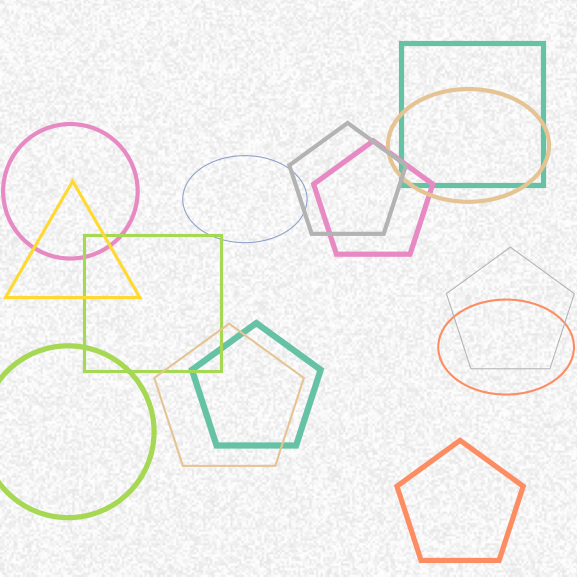[{"shape": "square", "thickness": 2.5, "radius": 0.62, "center": [0.818, 0.802]}, {"shape": "pentagon", "thickness": 3, "radius": 0.59, "center": [0.444, 0.323]}, {"shape": "pentagon", "thickness": 2.5, "radius": 0.57, "center": [0.797, 0.122]}, {"shape": "oval", "thickness": 1, "radius": 0.59, "center": [0.876, 0.398]}, {"shape": "oval", "thickness": 0.5, "radius": 0.54, "center": [0.424, 0.654]}, {"shape": "circle", "thickness": 2, "radius": 0.58, "center": [0.122, 0.668]}, {"shape": "pentagon", "thickness": 2.5, "radius": 0.54, "center": [0.646, 0.647]}, {"shape": "circle", "thickness": 2.5, "radius": 0.74, "center": [0.118, 0.252]}, {"shape": "square", "thickness": 1.5, "radius": 0.59, "center": [0.264, 0.474]}, {"shape": "triangle", "thickness": 1.5, "radius": 0.67, "center": [0.126, 0.551]}, {"shape": "oval", "thickness": 2, "radius": 0.7, "center": [0.811, 0.747]}, {"shape": "pentagon", "thickness": 1, "radius": 0.68, "center": [0.397, 0.303]}, {"shape": "pentagon", "thickness": 0.5, "radius": 0.58, "center": [0.884, 0.455]}, {"shape": "pentagon", "thickness": 2, "radius": 0.53, "center": [0.602, 0.68]}]